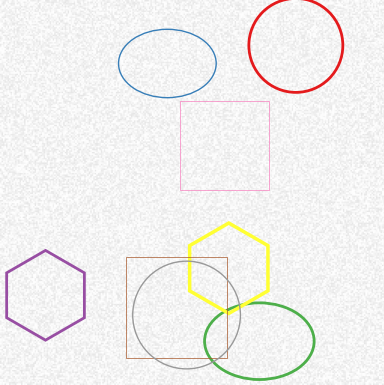[{"shape": "circle", "thickness": 2, "radius": 0.61, "center": [0.768, 0.882]}, {"shape": "oval", "thickness": 1, "radius": 0.63, "center": [0.435, 0.835]}, {"shape": "oval", "thickness": 2, "radius": 0.71, "center": [0.674, 0.114]}, {"shape": "hexagon", "thickness": 2, "radius": 0.58, "center": [0.118, 0.233]}, {"shape": "hexagon", "thickness": 2.5, "radius": 0.59, "center": [0.594, 0.303]}, {"shape": "square", "thickness": 0.5, "radius": 0.66, "center": [0.458, 0.201]}, {"shape": "square", "thickness": 0.5, "radius": 0.57, "center": [0.583, 0.622]}, {"shape": "circle", "thickness": 1, "radius": 0.7, "center": [0.485, 0.182]}]